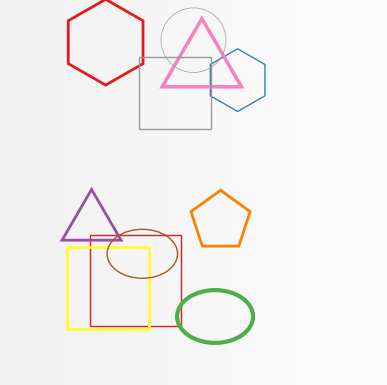[{"shape": "hexagon", "thickness": 2, "radius": 0.56, "center": [0.273, 0.89]}, {"shape": "square", "thickness": 1, "radius": 0.59, "center": [0.35, 0.27]}, {"shape": "hexagon", "thickness": 1, "radius": 0.41, "center": [0.613, 0.792]}, {"shape": "oval", "thickness": 3, "radius": 0.49, "center": [0.555, 0.178]}, {"shape": "triangle", "thickness": 2, "radius": 0.44, "center": [0.236, 0.42]}, {"shape": "pentagon", "thickness": 2, "radius": 0.4, "center": [0.569, 0.426]}, {"shape": "square", "thickness": 2, "radius": 0.53, "center": [0.279, 0.252]}, {"shape": "oval", "thickness": 1, "radius": 0.45, "center": [0.367, 0.341]}, {"shape": "triangle", "thickness": 2.5, "radius": 0.59, "center": [0.521, 0.834]}, {"shape": "square", "thickness": 1, "radius": 0.46, "center": [0.452, 0.758]}, {"shape": "circle", "thickness": 0.5, "radius": 0.42, "center": [0.499, 0.896]}]